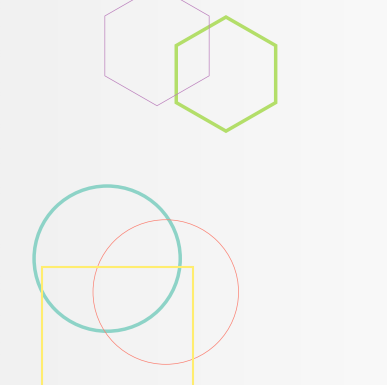[{"shape": "circle", "thickness": 2.5, "radius": 0.94, "center": [0.277, 0.328]}, {"shape": "circle", "thickness": 0.5, "radius": 0.94, "center": [0.428, 0.241]}, {"shape": "hexagon", "thickness": 2.5, "radius": 0.74, "center": [0.583, 0.808]}, {"shape": "hexagon", "thickness": 0.5, "radius": 0.78, "center": [0.405, 0.881]}, {"shape": "square", "thickness": 1.5, "radius": 0.97, "center": [0.303, 0.112]}]